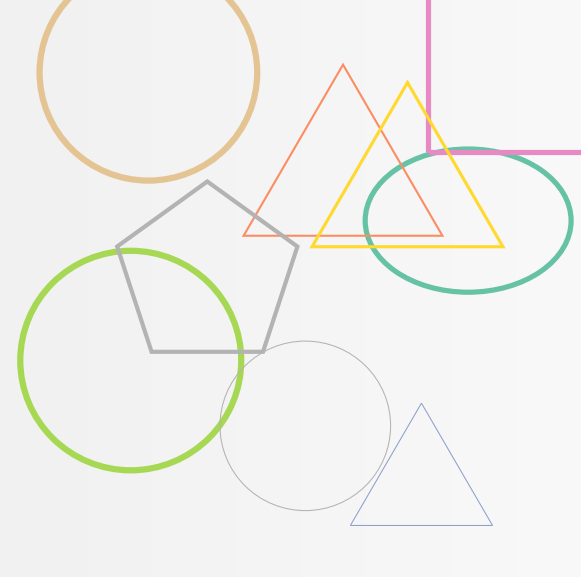[{"shape": "oval", "thickness": 2.5, "radius": 0.89, "center": [0.805, 0.617]}, {"shape": "triangle", "thickness": 1, "radius": 0.99, "center": [0.59, 0.69]}, {"shape": "triangle", "thickness": 0.5, "radius": 0.71, "center": [0.725, 0.16]}, {"shape": "square", "thickness": 2.5, "radius": 0.78, "center": [0.892, 0.891]}, {"shape": "circle", "thickness": 3, "radius": 0.95, "center": [0.225, 0.375]}, {"shape": "triangle", "thickness": 1.5, "radius": 0.95, "center": [0.701, 0.667]}, {"shape": "circle", "thickness": 3, "radius": 0.94, "center": [0.255, 0.874]}, {"shape": "circle", "thickness": 0.5, "radius": 0.73, "center": [0.525, 0.262]}, {"shape": "pentagon", "thickness": 2, "radius": 0.82, "center": [0.357, 0.522]}]